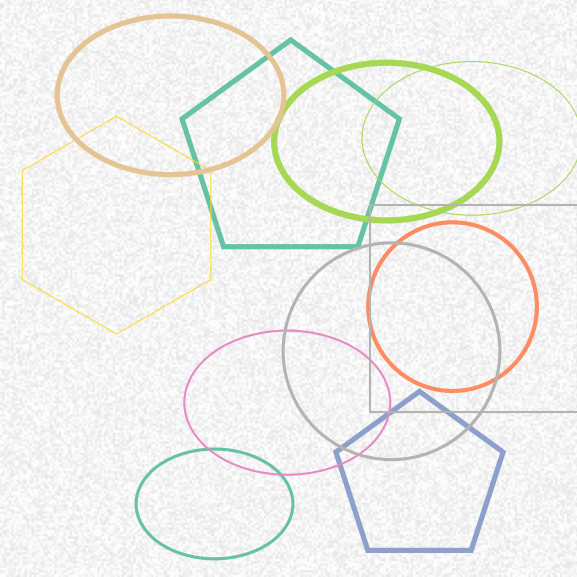[{"shape": "oval", "thickness": 1.5, "radius": 0.68, "center": [0.371, 0.127]}, {"shape": "pentagon", "thickness": 2.5, "radius": 0.99, "center": [0.503, 0.732]}, {"shape": "circle", "thickness": 2, "radius": 0.73, "center": [0.784, 0.468]}, {"shape": "pentagon", "thickness": 2.5, "radius": 0.76, "center": [0.726, 0.169]}, {"shape": "oval", "thickness": 1, "radius": 0.89, "center": [0.497, 0.302]}, {"shape": "oval", "thickness": 3, "radius": 0.98, "center": [0.67, 0.754]}, {"shape": "oval", "thickness": 0.5, "radius": 0.95, "center": [0.817, 0.76]}, {"shape": "hexagon", "thickness": 0.5, "radius": 0.94, "center": [0.202, 0.609]}, {"shape": "oval", "thickness": 2.5, "radius": 0.98, "center": [0.295, 0.834]}, {"shape": "square", "thickness": 1, "radius": 0.9, "center": [0.821, 0.465]}, {"shape": "circle", "thickness": 1.5, "radius": 0.94, "center": [0.678, 0.391]}]